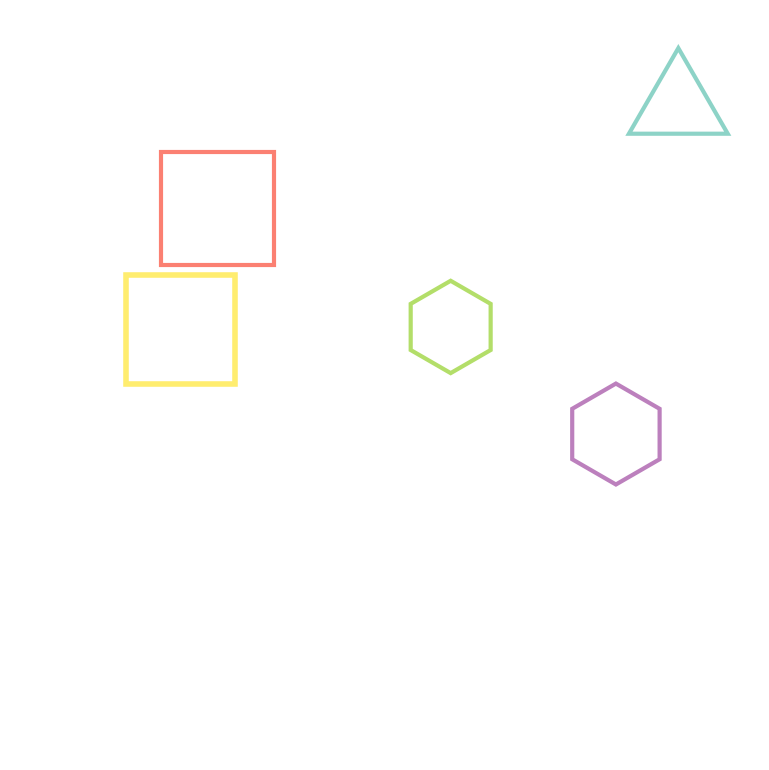[{"shape": "triangle", "thickness": 1.5, "radius": 0.37, "center": [0.881, 0.863]}, {"shape": "square", "thickness": 1.5, "radius": 0.37, "center": [0.282, 0.729]}, {"shape": "hexagon", "thickness": 1.5, "radius": 0.3, "center": [0.585, 0.575]}, {"shape": "hexagon", "thickness": 1.5, "radius": 0.33, "center": [0.8, 0.436]}, {"shape": "square", "thickness": 2, "radius": 0.35, "center": [0.235, 0.572]}]